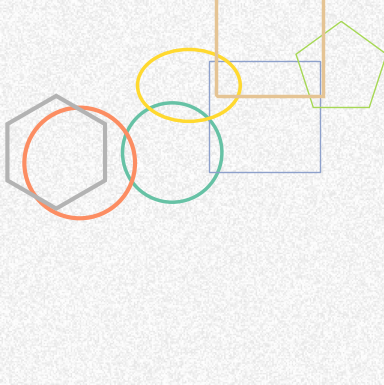[{"shape": "circle", "thickness": 2.5, "radius": 0.65, "center": [0.447, 0.604]}, {"shape": "circle", "thickness": 3, "radius": 0.72, "center": [0.207, 0.577]}, {"shape": "square", "thickness": 1, "radius": 0.72, "center": [0.686, 0.698]}, {"shape": "pentagon", "thickness": 1, "radius": 0.62, "center": [0.886, 0.821]}, {"shape": "oval", "thickness": 2.5, "radius": 0.67, "center": [0.491, 0.778]}, {"shape": "square", "thickness": 2.5, "radius": 0.7, "center": [0.7, 0.891]}, {"shape": "hexagon", "thickness": 3, "radius": 0.73, "center": [0.146, 0.605]}]